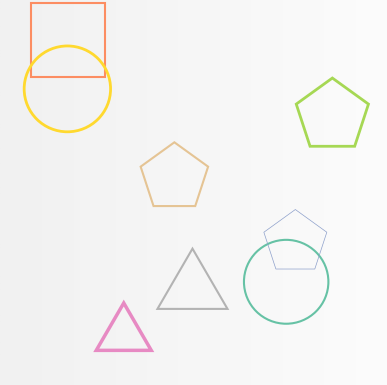[{"shape": "circle", "thickness": 1.5, "radius": 0.54, "center": [0.739, 0.268]}, {"shape": "square", "thickness": 1.5, "radius": 0.48, "center": [0.176, 0.896]}, {"shape": "pentagon", "thickness": 0.5, "radius": 0.43, "center": [0.762, 0.37]}, {"shape": "triangle", "thickness": 2.5, "radius": 0.41, "center": [0.319, 0.131]}, {"shape": "pentagon", "thickness": 2, "radius": 0.49, "center": [0.858, 0.699]}, {"shape": "circle", "thickness": 2, "radius": 0.56, "center": [0.174, 0.769]}, {"shape": "pentagon", "thickness": 1.5, "radius": 0.46, "center": [0.45, 0.539]}, {"shape": "triangle", "thickness": 1.5, "radius": 0.52, "center": [0.497, 0.25]}]